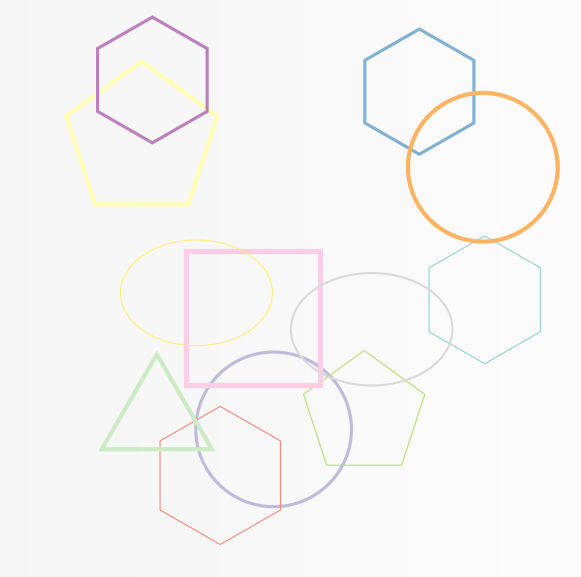[{"shape": "hexagon", "thickness": 0.5, "radius": 0.55, "center": [0.834, 0.48]}, {"shape": "pentagon", "thickness": 2, "radius": 0.68, "center": [0.244, 0.756]}, {"shape": "circle", "thickness": 1.5, "radius": 0.67, "center": [0.471, 0.256]}, {"shape": "hexagon", "thickness": 0.5, "radius": 0.6, "center": [0.379, 0.176]}, {"shape": "hexagon", "thickness": 1.5, "radius": 0.54, "center": [0.721, 0.84]}, {"shape": "circle", "thickness": 2, "radius": 0.64, "center": [0.831, 0.71]}, {"shape": "pentagon", "thickness": 0.5, "radius": 0.55, "center": [0.626, 0.282]}, {"shape": "square", "thickness": 2.5, "radius": 0.58, "center": [0.435, 0.449]}, {"shape": "oval", "thickness": 1, "radius": 0.7, "center": [0.639, 0.429]}, {"shape": "hexagon", "thickness": 1.5, "radius": 0.54, "center": [0.262, 0.861]}, {"shape": "triangle", "thickness": 2, "radius": 0.55, "center": [0.27, 0.276]}, {"shape": "oval", "thickness": 0.5, "radius": 0.65, "center": [0.338, 0.492]}]